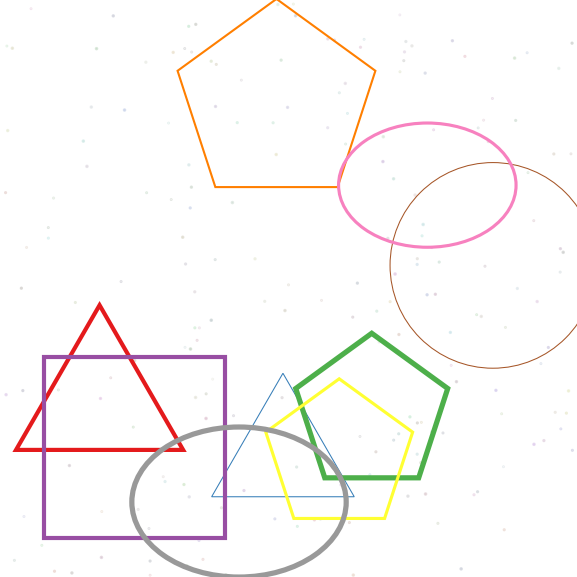[{"shape": "triangle", "thickness": 2, "radius": 0.84, "center": [0.172, 0.304]}, {"shape": "triangle", "thickness": 0.5, "radius": 0.71, "center": [0.49, 0.21]}, {"shape": "pentagon", "thickness": 2.5, "radius": 0.69, "center": [0.644, 0.284]}, {"shape": "square", "thickness": 2, "radius": 0.78, "center": [0.233, 0.225]}, {"shape": "pentagon", "thickness": 1, "radius": 0.9, "center": [0.479, 0.821]}, {"shape": "pentagon", "thickness": 1.5, "radius": 0.67, "center": [0.587, 0.21]}, {"shape": "circle", "thickness": 0.5, "radius": 0.89, "center": [0.853, 0.54]}, {"shape": "oval", "thickness": 1.5, "radius": 0.77, "center": [0.74, 0.679]}, {"shape": "oval", "thickness": 2.5, "radius": 0.93, "center": [0.414, 0.13]}]